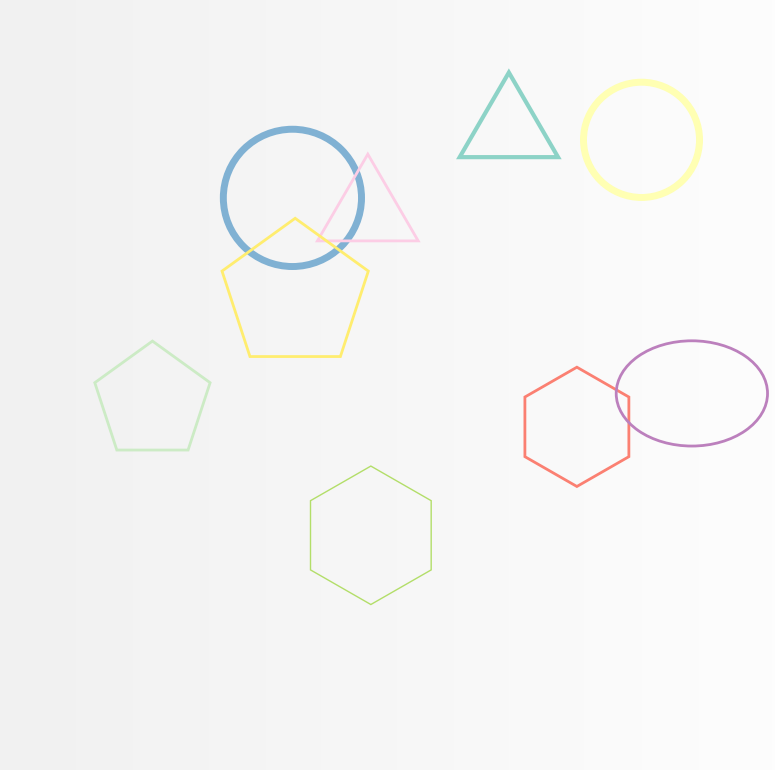[{"shape": "triangle", "thickness": 1.5, "radius": 0.37, "center": [0.657, 0.833]}, {"shape": "circle", "thickness": 2.5, "radius": 0.37, "center": [0.828, 0.818]}, {"shape": "hexagon", "thickness": 1, "radius": 0.39, "center": [0.744, 0.446]}, {"shape": "circle", "thickness": 2.5, "radius": 0.45, "center": [0.377, 0.743]}, {"shape": "hexagon", "thickness": 0.5, "radius": 0.45, "center": [0.479, 0.305]}, {"shape": "triangle", "thickness": 1, "radius": 0.38, "center": [0.475, 0.725]}, {"shape": "oval", "thickness": 1, "radius": 0.49, "center": [0.893, 0.489]}, {"shape": "pentagon", "thickness": 1, "radius": 0.39, "center": [0.197, 0.479]}, {"shape": "pentagon", "thickness": 1, "radius": 0.5, "center": [0.381, 0.617]}]